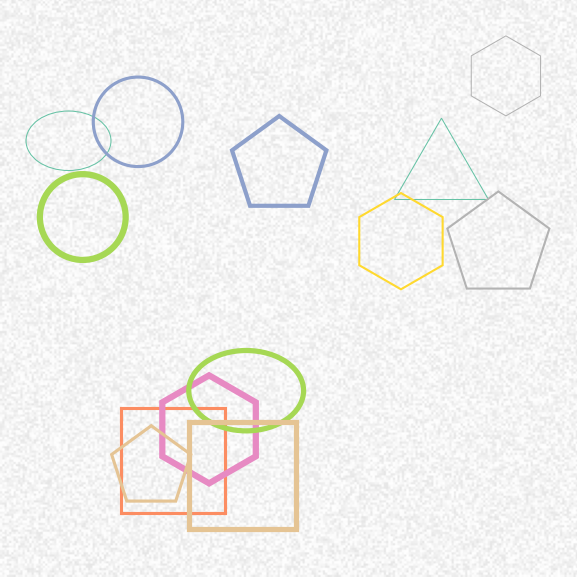[{"shape": "oval", "thickness": 0.5, "radius": 0.37, "center": [0.119, 0.755]}, {"shape": "triangle", "thickness": 0.5, "radius": 0.47, "center": [0.764, 0.701]}, {"shape": "square", "thickness": 1.5, "radius": 0.45, "center": [0.299, 0.201]}, {"shape": "pentagon", "thickness": 2, "radius": 0.43, "center": [0.483, 0.712]}, {"shape": "circle", "thickness": 1.5, "radius": 0.39, "center": [0.239, 0.788]}, {"shape": "hexagon", "thickness": 3, "radius": 0.47, "center": [0.362, 0.256]}, {"shape": "oval", "thickness": 2.5, "radius": 0.5, "center": [0.426, 0.323]}, {"shape": "circle", "thickness": 3, "radius": 0.37, "center": [0.143, 0.623]}, {"shape": "hexagon", "thickness": 1, "radius": 0.42, "center": [0.694, 0.582]}, {"shape": "square", "thickness": 2.5, "radius": 0.46, "center": [0.42, 0.176]}, {"shape": "pentagon", "thickness": 1.5, "radius": 0.36, "center": [0.262, 0.19]}, {"shape": "hexagon", "thickness": 0.5, "radius": 0.35, "center": [0.876, 0.868]}, {"shape": "pentagon", "thickness": 1, "radius": 0.46, "center": [0.863, 0.575]}]